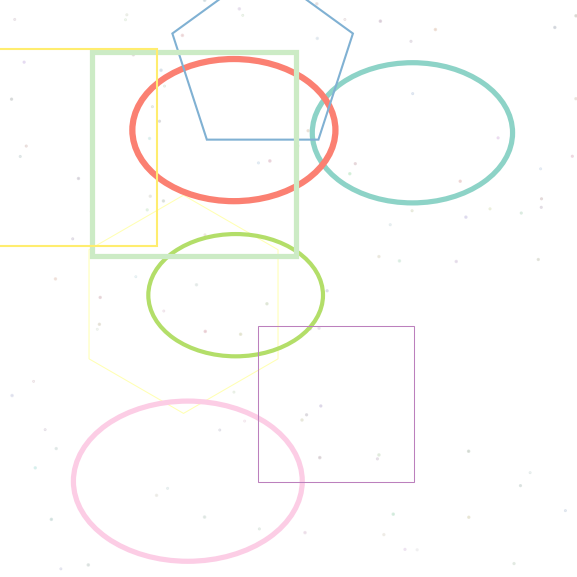[{"shape": "oval", "thickness": 2.5, "radius": 0.87, "center": [0.714, 0.769]}, {"shape": "hexagon", "thickness": 0.5, "radius": 0.94, "center": [0.318, 0.472]}, {"shape": "oval", "thickness": 3, "radius": 0.88, "center": [0.405, 0.774]}, {"shape": "pentagon", "thickness": 1, "radius": 0.82, "center": [0.455, 0.89]}, {"shape": "oval", "thickness": 2, "radius": 0.76, "center": [0.408, 0.488]}, {"shape": "oval", "thickness": 2.5, "radius": 0.99, "center": [0.325, 0.166]}, {"shape": "square", "thickness": 0.5, "radius": 0.68, "center": [0.582, 0.3]}, {"shape": "square", "thickness": 2.5, "radius": 0.88, "center": [0.335, 0.733]}, {"shape": "square", "thickness": 1, "radius": 0.85, "center": [0.102, 0.744]}]